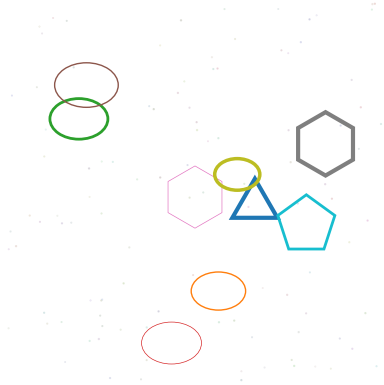[{"shape": "triangle", "thickness": 3, "radius": 0.34, "center": [0.662, 0.468]}, {"shape": "oval", "thickness": 1, "radius": 0.35, "center": [0.567, 0.244]}, {"shape": "oval", "thickness": 2, "radius": 0.38, "center": [0.205, 0.691]}, {"shape": "oval", "thickness": 0.5, "radius": 0.39, "center": [0.446, 0.109]}, {"shape": "oval", "thickness": 1, "radius": 0.41, "center": [0.225, 0.779]}, {"shape": "hexagon", "thickness": 0.5, "radius": 0.4, "center": [0.506, 0.488]}, {"shape": "hexagon", "thickness": 3, "radius": 0.41, "center": [0.846, 0.626]}, {"shape": "oval", "thickness": 2.5, "radius": 0.29, "center": [0.616, 0.547]}, {"shape": "pentagon", "thickness": 2, "radius": 0.39, "center": [0.796, 0.416]}]